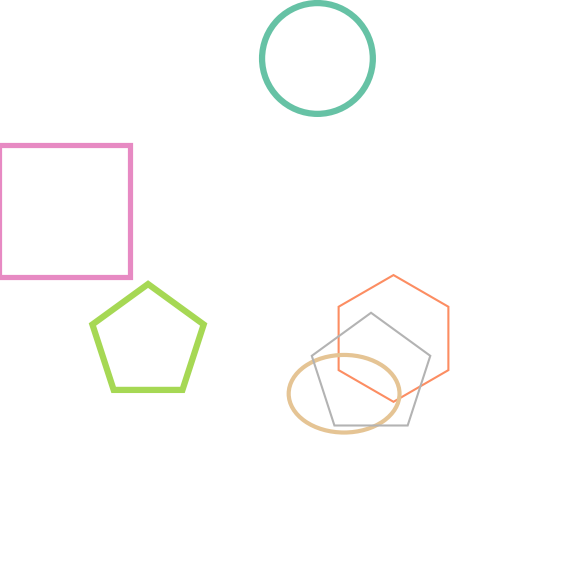[{"shape": "circle", "thickness": 3, "radius": 0.48, "center": [0.55, 0.898]}, {"shape": "hexagon", "thickness": 1, "radius": 0.55, "center": [0.681, 0.413]}, {"shape": "square", "thickness": 2.5, "radius": 0.57, "center": [0.112, 0.634]}, {"shape": "pentagon", "thickness": 3, "radius": 0.51, "center": [0.256, 0.406]}, {"shape": "oval", "thickness": 2, "radius": 0.48, "center": [0.596, 0.317]}, {"shape": "pentagon", "thickness": 1, "radius": 0.54, "center": [0.642, 0.35]}]